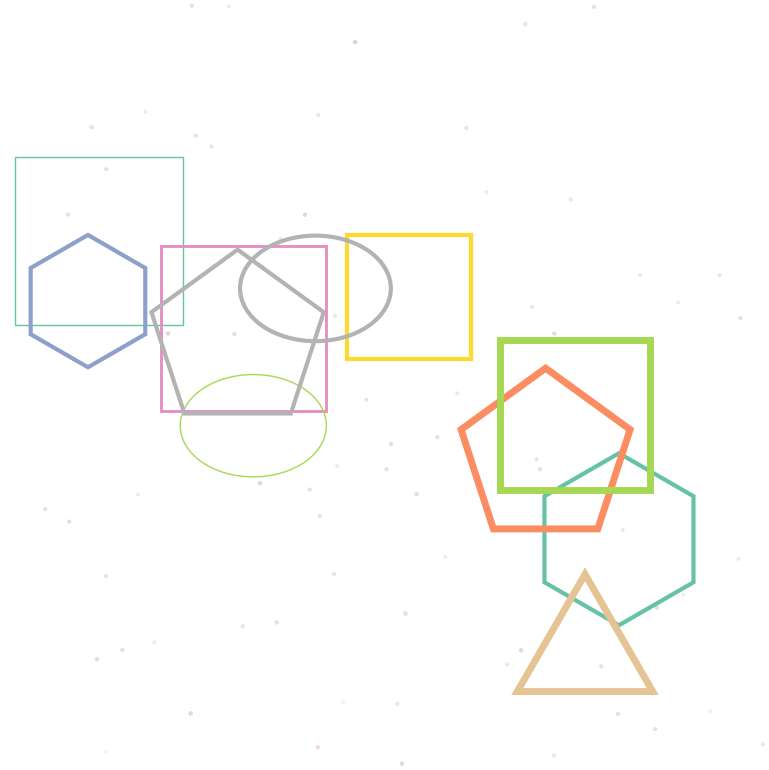[{"shape": "hexagon", "thickness": 1.5, "radius": 0.56, "center": [0.804, 0.3]}, {"shape": "square", "thickness": 0.5, "radius": 0.55, "center": [0.128, 0.687]}, {"shape": "pentagon", "thickness": 2.5, "radius": 0.58, "center": [0.709, 0.406]}, {"shape": "hexagon", "thickness": 1.5, "radius": 0.43, "center": [0.114, 0.609]}, {"shape": "square", "thickness": 1, "radius": 0.54, "center": [0.316, 0.574]}, {"shape": "oval", "thickness": 0.5, "radius": 0.47, "center": [0.329, 0.447]}, {"shape": "square", "thickness": 2.5, "radius": 0.49, "center": [0.747, 0.461]}, {"shape": "square", "thickness": 1.5, "radius": 0.4, "center": [0.531, 0.614]}, {"shape": "triangle", "thickness": 2.5, "radius": 0.51, "center": [0.76, 0.153]}, {"shape": "oval", "thickness": 1.5, "radius": 0.49, "center": [0.41, 0.625]}, {"shape": "pentagon", "thickness": 1.5, "radius": 0.59, "center": [0.309, 0.558]}]